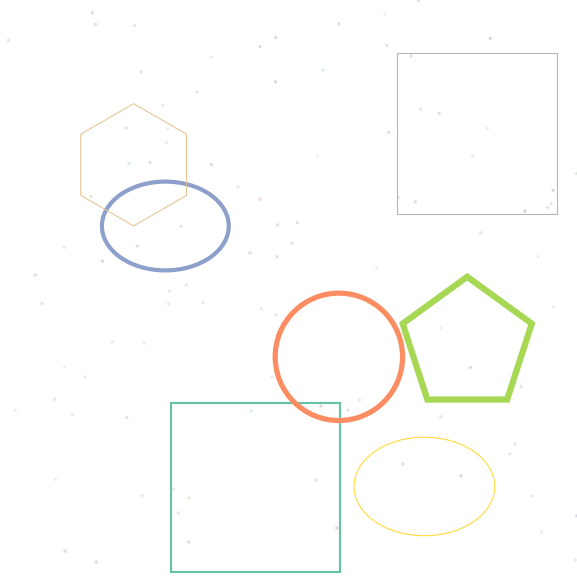[{"shape": "square", "thickness": 1, "radius": 0.73, "center": [0.442, 0.154]}, {"shape": "circle", "thickness": 2.5, "radius": 0.55, "center": [0.587, 0.381]}, {"shape": "oval", "thickness": 2, "radius": 0.55, "center": [0.286, 0.608]}, {"shape": "pentagon", "thickness": 3, "radius": 0.59, "center": [0.809, 0.402]}, {"shape": "oval", "thickness": 0.5, "radius": 0.61, "center": [0.735, 0.157]}, {"shape": "hexagon", "thickness": 0.5, "radius": 0.53, "center": [0.231, 0.714]}, {"shape": "square", "thickness": 0.5, "radius": 0.69, "center": [0.826, 0.768]}]